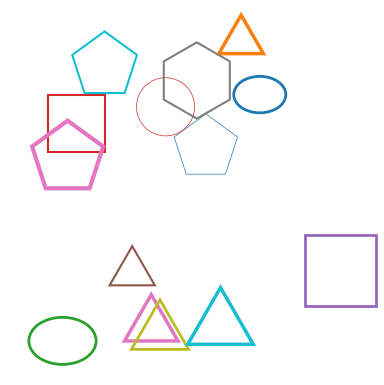[{"shape": "pentagon", "thickness": 0.5, "radius": 0.43, "center": [0.535, 0.618]}, {"shape": "oval", "thickness": 2, "radius": 0.34, "center": [0.675, 0.754]}, {"shape": "triangle", "thickness": 2.5, "radius": 0.33, "center": [0.626, 0.894]}, {"shape": "oval", "thickness": 2, "radius": 0.44, "center": [0.162, 0.115]}, {"shape": "circle", "thickness": 0.5, "radius": 0.38, "center": [0.43, 0.723]}, {"shape": "square", "thickness": 1.5, "radius": 0.37, "center": [0.199, 0.68]}, {"shape": "square", "thickness": 2, "radius": 0.46, "center": [0.884, 0.298]}, {"shape": "triangle", "thickness": 1.5, "radius": 0.34, "center": [0.343, 0.293]}, {"shape": "triangle", "thickness": 2.5, "radius": 0.4, "center": [0.393, 0.155]}, {"shape": "pentagon", "thickness": 3, "radius": 0.49, "center": [0.176, 0.589]}, {"shape": "hexagon", "thickness": 1.5, "radius": 0.5, "center": [0.511, 0.791]}, {"shape": "triangle", "thickness": 2, "radius": 0.43, "center": [0.416, 0.135]}, {"shape": "pentagon", "thickness": 1.5, "radius": 0.44, "center": [0.272, 0.83]}, {"shape": "triangle", "thickness": 2.5, "radius": 0.49, "center": [0.573, 0.155]}]